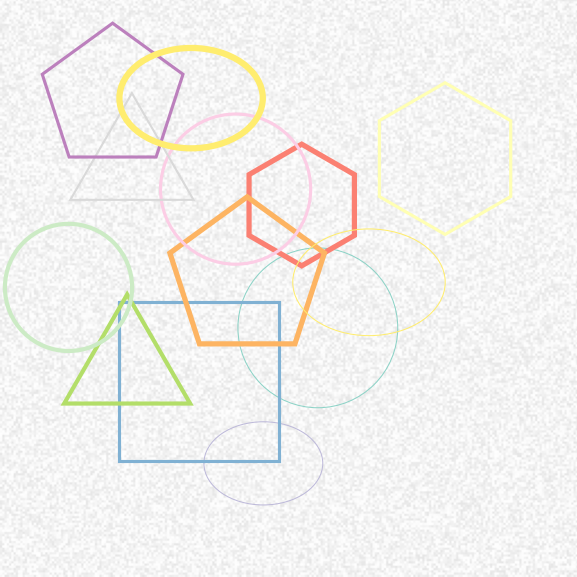[{"shape": "circle", "thickness": 0.5, "radius": 0.69, "center": [0.55, 0.431]}, {"shape": "hexagon", "thickness": 1.5, "radius": 0.66, "center": [0.771, 0.725]}, {"shape": "oval", "thickness": 0.5, "radius": 0.51, "center": [0.456, 0.197]}, {"shape": "hexagon", "thickness": 2.5, "radius": 0.53, "center": [0.522, 0.644]}, {"shape": "square", "thickness": 1.5, "radius": 0.69, "center": [0.344, 0.338]}, {"shape": "pentagon", "thickness": 2.5, "radius": 0.7, "center": [0.428, 0.518]}, {"shape": "triangle", "thickness": 2, "radius": 0.63, "center": [0.22, 0.363]}, {"shape": "circle", "thickness": 1.5, "radius": 0.65, "center": [0.408, 0.672]}, {"shape": "triangle", "thickness": 1, "radius": 0.62, "center": [0.228, 0.715]}, {"shape": "pentagon", "thickness": 1.5, "radius": 0.64, "center": [0.195, 0.831]}, {"shape": "circle", "thickness": 2, "radius": 0.55, "center": [0.119, 0.501]}, {"shape": "oval", "thickness": 3, "radius": 0.62, "center": [0.331, 0.829]}, {"shape": "oval", "thickness": 0.5, "radius": 0.66, "center": [0.639, 0.51]}]